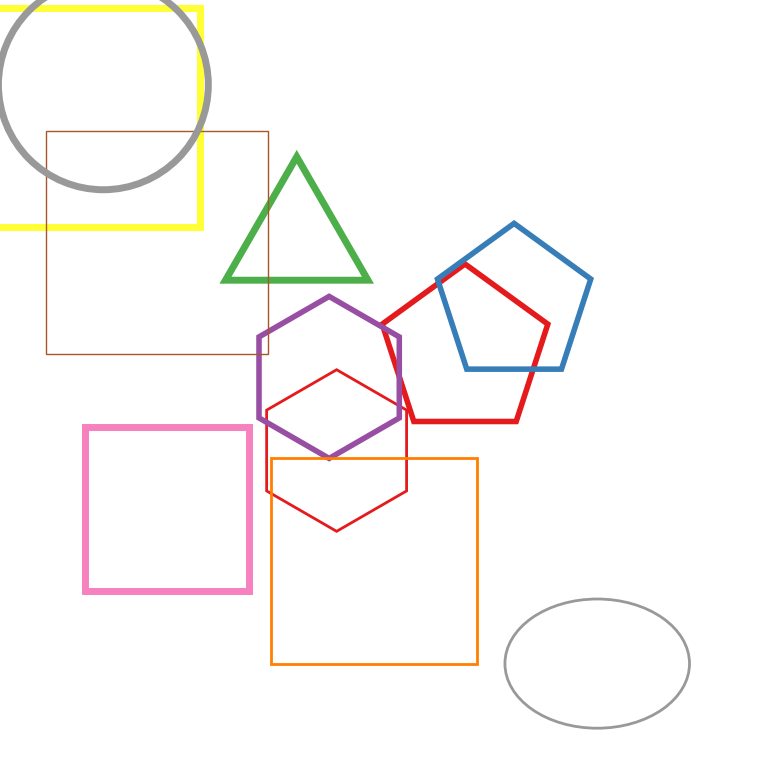[{"shape": "pentagon", "thickness": 2, "radius": 0.57, "center": [0.604, 0.544]}, {"shape": "hexagon", "thickness": 1, "radius": 0.52, "center": [0.437, 0.415]}, {"shape": "pentagon", "thickness": 2, "radius": 0.52, "center": [0.668, 0.605]}, {"shape": "triangle", "thickness": 2.5, "radius": 0.53, "center": [0.385, 0.69]}, {"shape": "hexagon", "thickness": 2, "radius": 0.53, "center": [0.427, 0.51]}, {"shape": "square", "thickness": 1, "radius": 0.67, "center": [0.486, 0.271]}, {"shape": "square", "thickness": 2.5, "radius": 0.71, "center": [0.119, 0.847]}, {"shape": "square", "thickness": 0.5, "radius": 0.72, "center": [0.203, 0.685]}, {"shape": "square", "thickness": 2.5, "radius": 0.53, "center": [0.217, 0.339]}, {"shape": "circle", "thickness": 2.5, "radius": 0.68, "center": [0.134, 0.89]}, {"shape": "oval", "thickness": 1, "radius": 0.6, "center": [0.776, 0.138]}]